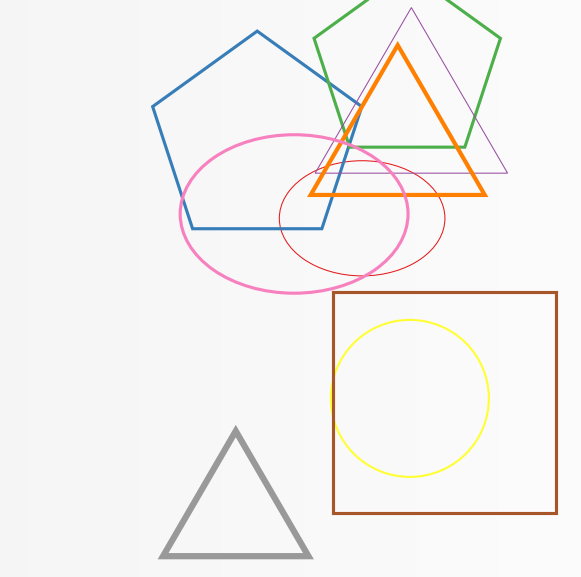[{"shape": "oval", "thickness": 0.5, "radius": 0.71, "center": [0.623, 0.621]}, {"shape": "pentagon", "thickness": 1.5, "radius": 0.95, "center": [0.443, 0.756]}, {"shape": "pentagon", "thickness": 1.5, "radius": 0.84, "center": [0.701, 0.881]}, {"shape": "triangle", "thickness": 0.5, "radius": 0.96, "center": [0.708, 0.795]}, {"shape": "triangle", "thickness": 2, "radius": 0.86, "center": [0.684, 0.748]}, {"shape": "circle", "thickness": 1, "radius": 0.68, "center": [0.705, 0.309]}, {"shape": "square", "thickness": 1.5, "radius": 0.96, "center": [0.765, 0.302]}, {"shape": "oval", "thickness": 1.5, "radius": 0.98, "center": [0.506, 0.629]}, {"shape": "triangle", "thickness": 3, "radius": 0.72, "center": [0.406, 0.108]}]